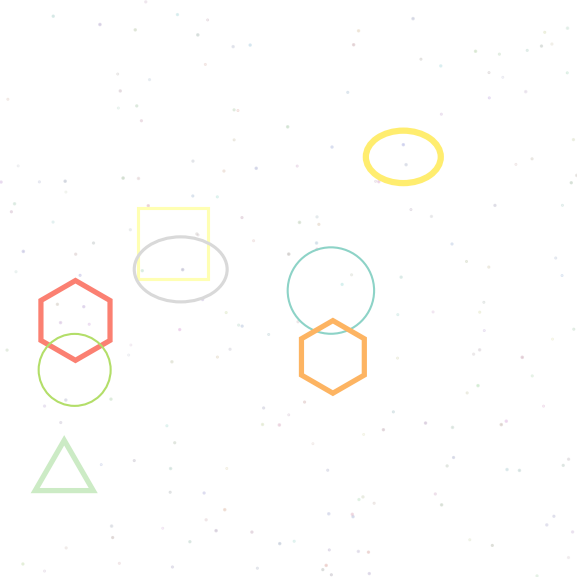[{"shape": "circle", "thickness": 1, "radius": 0.37, "center": [0.573, 0.496]}, {"shape": "square", "thickness": 1.5, "radius": 0.31, "center": [0.3, 0.577]}, {"shape": "hexagon", "thickness": 2.5, "radius": 0.35, "center": [0.131, 0.444]}, {"shape": "hexagon", "thickness": 2.5, "radius": 0.31, "center": [0.576, 0.381]}, {"shape": "circle", "thickness": 1, "radius": 0.31, "center": [0.129, 0.359]}, {"shape": "oval", "thickness": 1.5, "radius": 0.4, "center": [0.313, 0.533]}, {"shape": "triangle", "thickness": 2.5, "radius": 0.29, "center": [0.111, 0.179]}, {"shape": "oval", "thickness": 3, "radius": 0.32, "center": [0.698, 0.727]}]